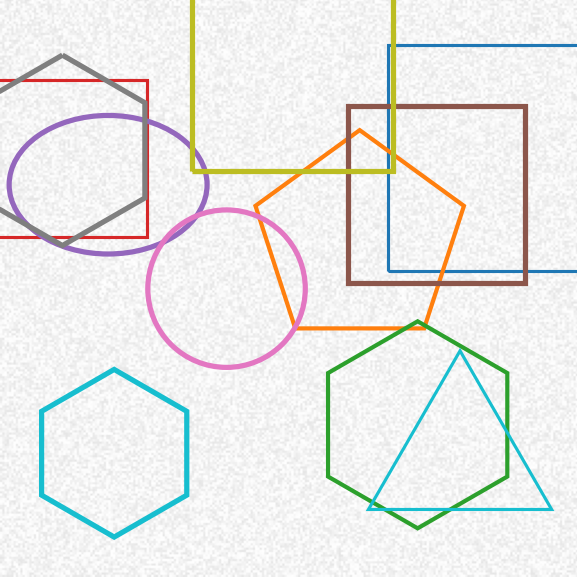[{"shape": "square", "thickness": 1.5, "radius": 0.98, "center": [0.867, 0.726]}, {"shape": "pentagon", "thickness": 2, "radius": 0.95, "center": [0.623, 0.584]}, {"shape": "hexagon", "thickness": 2, "radius": 0.9, "center": [0.723, 0.264]}, {"shape": "square", "thickness": 1.5, "radius": 0.68, "center": [0.118, 0.725]}, {"shape": "oval", "thickness": 2.5, "radius": 0.86, "center": [0.187, 0.679]}, {"shape": "square", "thickness": 2.5, "radius": 0.77, "center": [0.757, 0.663]}, {"shape": "circle", "thickness": 2.5, "radius": 0.68, "center": [0.392, 0.499]}, {"shape": "hexagon", "thickness": 2.5, "radius": 0.82, "center": [0.108, 0.739]}, {"shape": "square", "thickness": 2.5, "radius": 0.87, "center": [0.506, 0.877]}, {"shape": "triangle", "thickness": 1.5, "radius": 0.92, "center": [0.797, 0.209]}, {"shape": "hexagon", "thickness": 2.5, "radius": 0.73, "center": [0.198, 0.214]}]